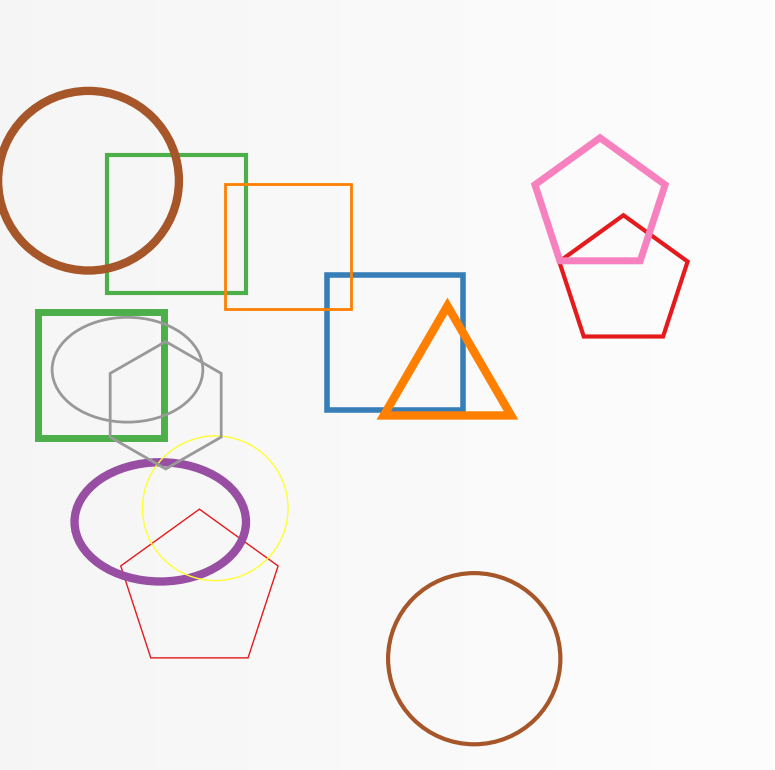[{"shape": "pentagon", "thickness": 0.5, "radius": 0.53, "center": [0.257, 0.232]}, {"shape": "pentagon", "thickness": 1.5, "radius": 0.44, "center": [0.804, 0.633]}, {"shape": "square", "thickness": 2, "radius": 0.44, "center": [0.51, 0.555]}, {"shape": "square", "thickness": 1.5, "radius": 0.45, "center": [0.227, 0.709]}, {"shape": "square", "thickness": 2.5, "radius": 0.41, "center": [0.13, 0.513]}, {"shape": "oval", "thickness": 3, "radius": 0.55, "center": [0.207, 0.322]}, {"shape": "triangle", "thickness": 3, "radius": 0.47, "center": [0.577, 0.508]}, {"shape": "square", "thickness": 1, "radius": 0.41, "center": [0.372, 0.68]}, {"shape": "circle", "thickness": 0.5, "radius": 0.47, "center": [0.278, 0.34]}, {"shape": "circle", "thickness": 1.5, "radius": 0.56, "center": [0.612, 0.145]}, {"shape": "circle", "thickness": 3, "radius": 0.58, "center": [0.114, 0.765]}, {"shape": "pentagon", "thickness": 2.5, "radius": 0.44, "center": [0.774, 0.733]}, {"shape": "hexagon", "thickness": 1, "radius": 0.41, "center": [0.214, 0.474]}, {"shape": "oval", "thickness": 1, "radius": 0.49, "center": [0.164, 0.52]}]